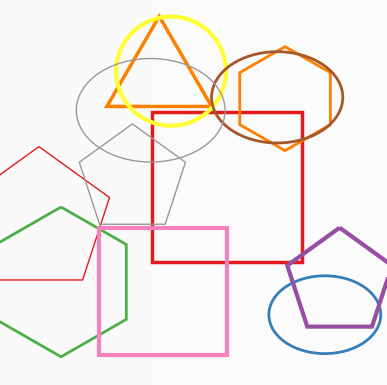[{"shape": "pentagon", "thickness": 1, "radius": 0.96, "center": [0.101, 0.428]}, {"shape": "square", "thickness": 2.5, "radius": 0.97, "center": [0.585, 0.515]}, {"shape": "oval", "thickness": 2, "radius": 0.72, "center": [0.838, 0.183]}, {"shape": "hexagon", "thickness": 2, "radius": 0.97, "center": [0.157, 0.268]}, {"shape": "pentagon", "thickness": 3, "radius": 0.71, "center": [0.876, 0.267]}, {"shape": "hexagon", "thickness": 2, "radius": 0.68, "center": [0.736, 0.744]}, {"shape": "triangle", "thickness": 2.5, "radius": 0.78, "center": [0.411, 0.802]}, {"shape": "circle", "thickness": 3, "radius": 0.71, "center": [0.441, 0.815]}, {"shape": "oval", "thickness": 2, "radius": 0.85, "center": [0.715, 0.747]}, {"shape": "square", "thickness": 3, "radius": 0.82, "center": [0.421, 0.244]}, {"shape": "pentagon", "thickness": 1, "radius": 0.72, "center": [0.342, 0.534]}, {"shape": "oval", "thickness": 1, "radius": 0.96, "center": [0.389, 0.714]}]